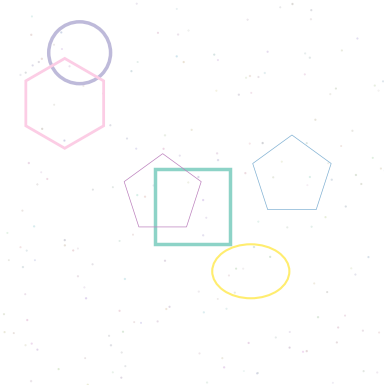[{"shape": "square", "thickness": 2.5, "radius": 0.49, "center": [0.501, 0.463]}, {"shape": "circle", "thickness": 2.5, "radius": 0.4, "center": [0.207, 0.863]}, {"shape": "pentagon", "thickness": 0.5, "radius": 0.54, "center": [0.758, 0.542]}, {"shape": "hexagon", "thickness": 2, "radius": 0.58, "center": [0.168, 0.732]}, {"shape": "pentagon", "thickness": 0.5, "radius": 0.53, "center": [0.423, 0.496]}, {"shape": "oval", "thickness": 1.5, "radius": 0.5, "center": [0.651, 0.295]}]